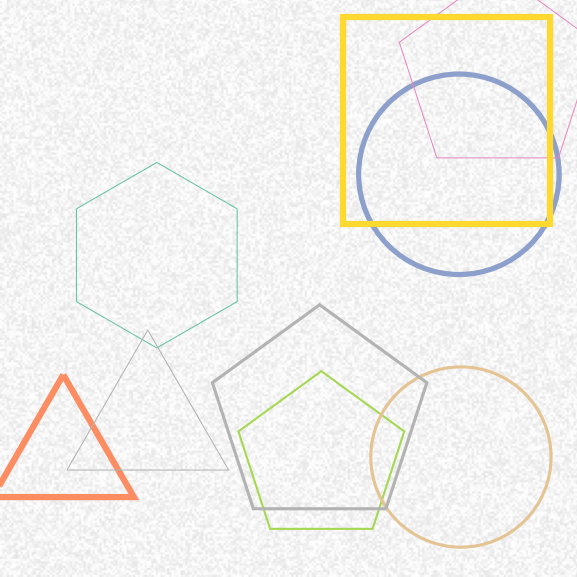[{"shape": "hexagon", "thickness": 0.5, "radius": 0.8, "center": [0.272, 0.557]}, {"shape": "triangle", "thickness": 3, "radius": 0.71, "center": [0.11, 0.209]}, {"shape": "circle", "thickness": 2.5, "radius": 0.87, "center": [0.795, 0.697]}, {"shape": "pentagon", "thickness": 0.5, "radius": 0.9, "center": [0.862, 0.871]}, {"shape": "pentagon", "thickness": 1, "radius": 0.75, "center": [0.556, 0.205]}, {"shape": "square", "thickness": 3, "radius": 0.9, "center": [0.773, 0.791]}, {"shape": "circle", "thickness": 1.5, "radius": 0.78, "center": [0.798, 0.208]}, {"shape": "pentagon", "thickness": 1.5, "radius": 0.98, "center": [0.553, 0.276]}, {"shape": "triangle", "thickness": 0.5, "radius": 0.81, "center": [0.256, 0.266]}]